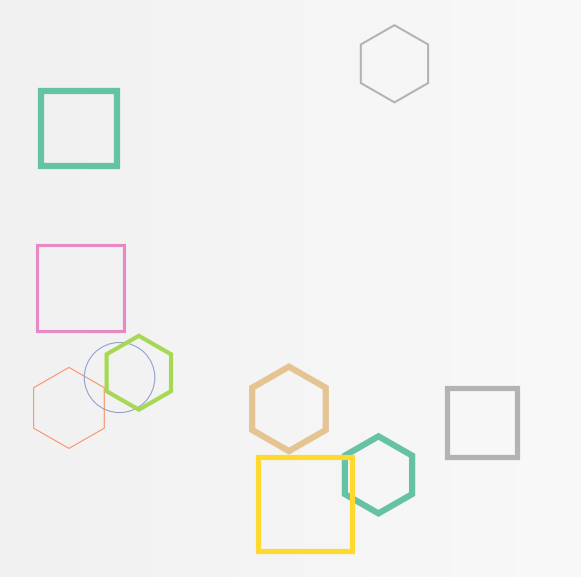[{"shape": "square", "thickness": 3, "radius": 0.33, "center": [0.136, 0.777]}, {"shape": "hexagon", "thickness": 3, "radius": 0.33, "center": [0.651, 0.177]}, {"shape": "hexagon", "thickness": 0.5, "radius": 0.35, "center": [0.119, 0.293]}, {"shape": "circle", "thickness": 0.5, "radius": 0.3, "center": [0.206, 0.345]}, {"shape": "square", "thickness": 1.5, "radius": 0.38, "center": [0.138, 0.501]}, {"shape": "hexagon", "thickness": 2, "radius": 0.32, "center": [0.239, 0.354]}, {"shape": "square", "thickness": 2.5, "radius": 0.41, "center": [0.524, 0.127]}, {"shape": "hexagon", "thickness": 3, "radius": 0.37, "center": [0.497, 0.291]}, {"shape": "hexagon", "thickness": 1, "radius": 0.33, "center": [0.679, 0.889]}, {"shape": "square", "thickness": 2.5, "radius": 0.3, "center": [0.829, 0.267]}]